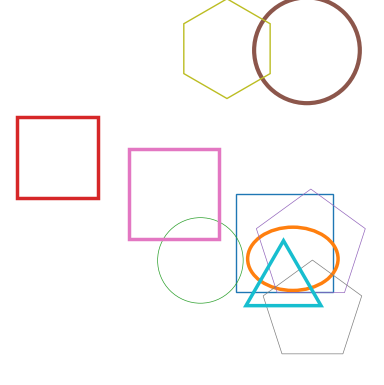[{"shape": "square", "thickness": 1, "radius": 0.63, "center": [0.739, 0.368]}, {"shape": "oval", "thickness": 2.5, "radius": 0.59, "center": [0.761, 0.328]}, {"shape": "circle", "thickness": 0.5, "radius": 0.56, "center": [0.521, 0.324]}, {"shape": "square", "thickness": 2.5, "radius": 0.53, "center": [0.148, 0.592]}, {"shape": "pentagon", "thickness": 0.5, "radius": 0.74, "center": [0.807, 0.36]}, {"shape": "circle", "thickness": 3, "radius": 0.69, "center": [0.797, 0.869]}, {"shape": "square", "thickness": 2.5, "radius": 0.58, "center": [0.451, 0.497]}, {"shape": "pentagon", "thickness": 0.5, "radius": 0.67, "center": [0.812, 0.19]}, {"shape": "hexagon", "thickness": 1, "radius": 0.65, "center": [0.59, 0.874]}, {"shape": "triangle", "thickness": 2.5, "radius": 0.56, "center": [0.736, 0.262]}]